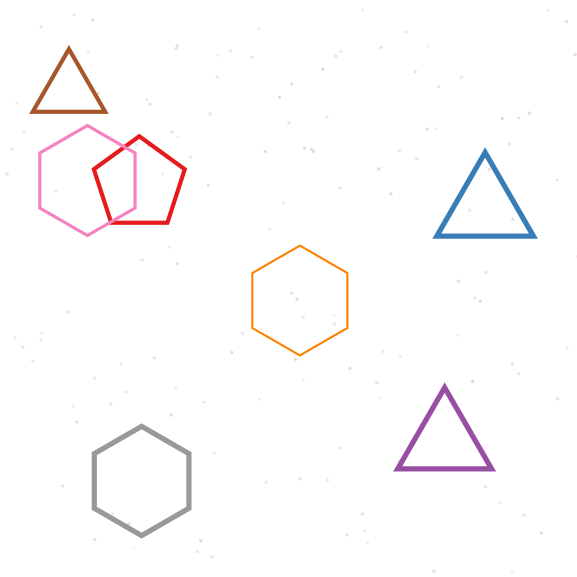[{"shape": "pentagon", "thickness": 2, "radius": 0.41, "center": [0.241, 0.68]}, {"shape": "triangle", "thickness": 2.5, "radius": 0.48, "center": [0.84, 0.639]}, {"shape": "triangle", "thickness": 2.5, "radius": 0.47, "center": [0.77, 0.234]}, {"shape": "hexagon", "thickness": 1, "radius": 0.48, "center": [0.519, 0.479]}, {"shape": "triangle", "thickness": 2, "radius": 0.36, "center": [0.119, 0.842]}, {"shape": "hexagon", "thickness": 1.5, "radius": 0.48, "center": [0.151, 0.687]}, {"shape": "hexagon", "thickness": 2.5, "radius": 0.47, "center": [0.245, 0.166]}]